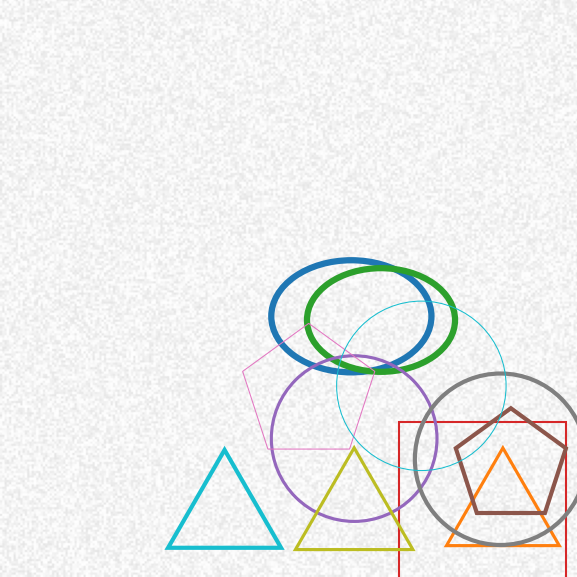[{"shape": "oval", "thickness": 3, "radius": 0.69, "center": [0.608, 0.451]}, {"shape": "triangle", "thickness": 1.5, "radius": 0.56, "center": [0.871, 0.111]}, {"shape": "oval", "thickness": 3, "radius": 0.64, "center": [0.66, 0.445]}, {"shape": "square", "thickness": 1, "radius": 0.72, "center": [0.836, 0.124]}, {"shape": "circle", "thickness": 1.5, "radius": 0.72, "center": [0.613, 0.24]}, {"shape": "pentagon", "thickness": 2, "radius": 0.5, "center": [0.885, 0.192]}, {"shape": "pentagon", "thickness": 0.5, "radius": 0.6, "center": [0.535, 0.319]}, {"shape": "circle", "thickness": 2, "radius": 0.74, "center": [0.867, 0.204]}, {"shape": "triangle", "thickness": 1.5, "radius": 0.59, "center": [0.613, 0.106]}, {"shape": "circle", "thickness": 0.5, "radius": 0.73, "center": [0.73, 0.331]}, {"shape": "triangle", "thickness": 2, "radius": 0.56, "center": [0.389, 0.107]}]